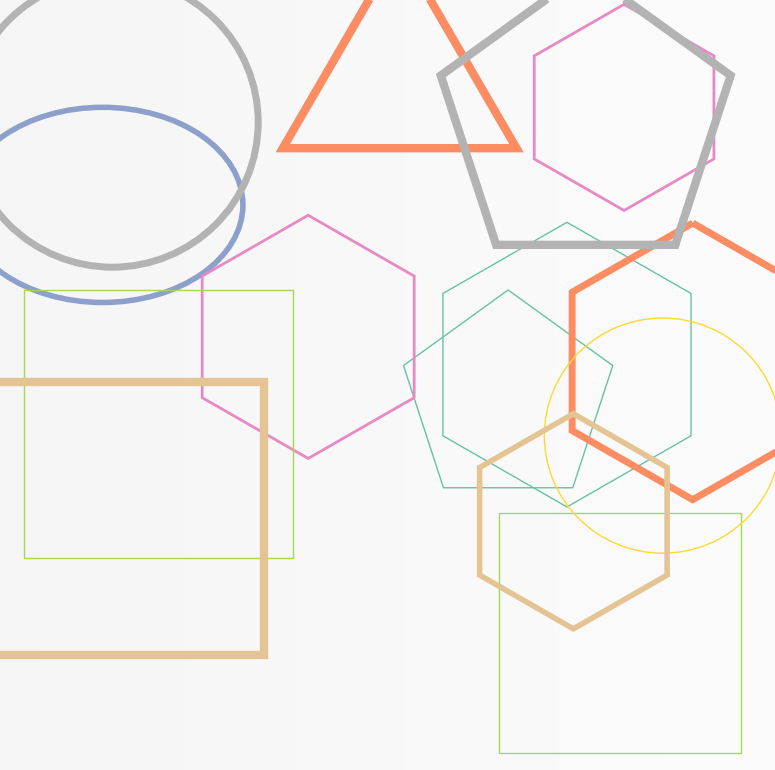[{"shape": "hexagon", "thickness": 0.5, "radius": 0.92, "center": [0.732, 0.526]}, {"shape": "pentagon", "thickness": 0.5, "radius": 0.71, "center": [0.656, 0.481]}, {"shape": "hexagon", "thickness": 2.5, "radius": 0.9, "center": [0.894, 0.531]}, {"shape": "triangle", "thickness": 3, "radius": 0.87, "center": [0.516, 0.895]}, {"shape": "oval", "thickness": 2, "radius": 0.91, "center": [0.132, 0.734]}, {"shape": "hexagon", "thickness": 1, "radius": 0.67, "center": [0.805, 0.861]}, {"shape": "hexagon", "thickness": 1, "radius": 0.79, "center": [0.398, 0.563]}, {"shape": "square", "thickness": 0.5, "radius": 0.87, "center": [0.204, 0.45]}, {"shape": "square", "thickness": 0.5, "radius": 0.78, "center": [0.8, 0.177]}, {"shape": "circle", "thickness": 0.5, "radius": 0.76, "center": [0.855, 0.434]}, {"shape": "hexagon", "thickness": 2, "radius": 0.7, "center": [0.74, 0.323]}, {"shape": "square", "thickness": 3, "radius": 0.89, "center": [0.163, 0.327]}, {"shape": "circle", "thickness": 2.5, "radius": 0.94, "center": [0.145, 0.841]}, {"shape": "pentagon", "thickness": 3, "radius": 0.98, "center": [0.756, 0.841]}]